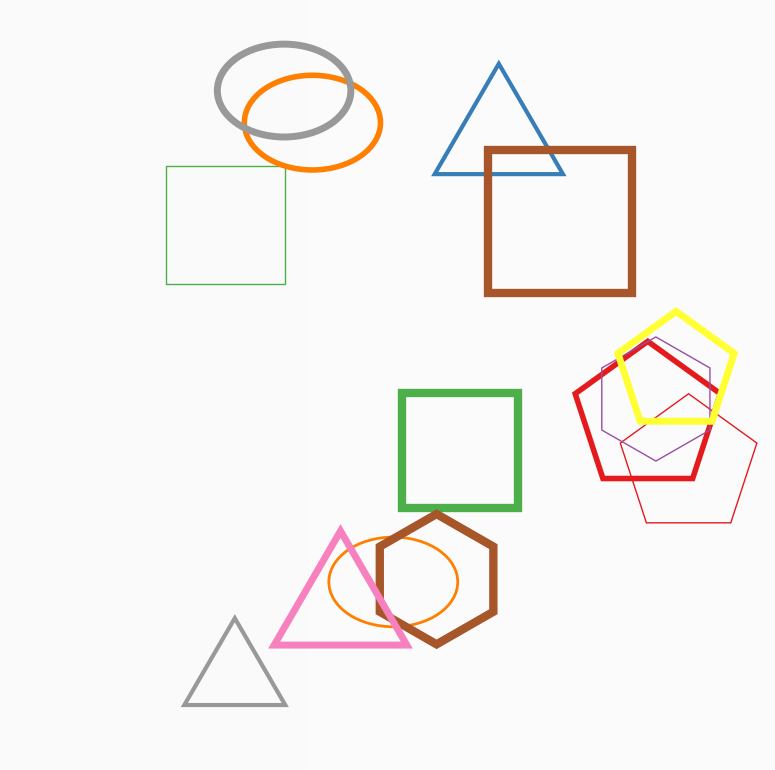[{"shape": "pentagon", "thickness": 2, "radius": 0.49, "center": [0.836, 0.458]}, {"shape": "pentagon", "thickness": 0.5, "radius": 0.46, "center": [0.888, 0.396]}, {"shape": "triangle", "thickness": 1.5, "radius": 0.48, "center": [0.644, 0.822]}, {"shape": "square", "thickness": 0.5, "radius": 0.38, "center": [0.291, 0.708]}, {"shape": "square", "thickness": 3, "radius": 0.37, "center": [0.594, 0.415]}, {"shape": "hexagon", "thickness": 0.5, "radius": 0.4, "center": [0.846, 0.482]}, {"shape": "oval", "thickness": 1, "radius": 0.42, "center": [0.507, 0.244]}, {"shape": "oval", "thickness": 2, "radius": 0.44, "center": [0.403, 0.841]}, {"shape": "pentagon", "thickness": 2.5, "radius": 0.39, "center": [0.872, 0.517]}, {"shape": "square", "thickness": 3, "radius": 0.46, "center": [0.722, 0.712]}, {"shape": "hexagon", "thickness": 3, "radius": 0.42, "center": [0.563, 0.248]}, {"shape": "triangle", "thickness": 2.5, "radius": 0.49, "center": [0.439, 0.212]}, {"shape": "triangle", "thickness": 1.5, "radius": 0.38, "center": [0.303, 0.122]}, {"shape": "oval", "thickness": 2.5, "radius": 0.43, "center": [0.367, 0.882]}]